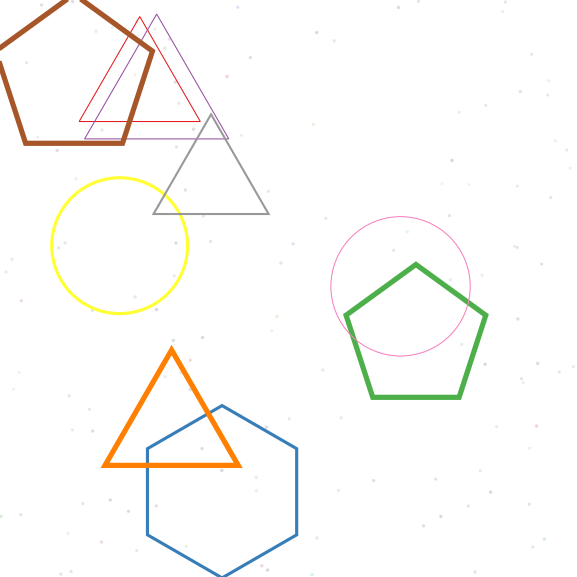[{"shape": "triangle", "thickness": 0.5, "radius": 0.61, "center": [0.242, 0.849]}, {"shape": "hexagon", "thickness": 1.5, "radius": 0.75, "center": [0.385, 0.148]}, {"shape": "pentagon", "thickness": 2.5, "radius": 0.64, "center": [0.72, 0.414]}, {"shape": "triangle", "thickness": 0.5, "radius": 0.72, "center": [0.271, 0.831]}, {"shape": "triangle", "thickness": 2.5, "radius": 0.67, "center": [0.297, 0.26]}, {"shape": "circle", "thickness": 1.5, "radius": 0.59, "center": [0.207, 0.574]}, {"shape": "pentagon", "thickness": 2.5, "radius": 0.71, "center": [0.128, 0.866]}, {"shape": "circle", "thickness": 0.5, "radius": 0.6, "center": [0.694, 0.503]}, {"shape": "triangle", "thickness": 1, "radius": 0.58, "center": [0.365, 0.686]}]